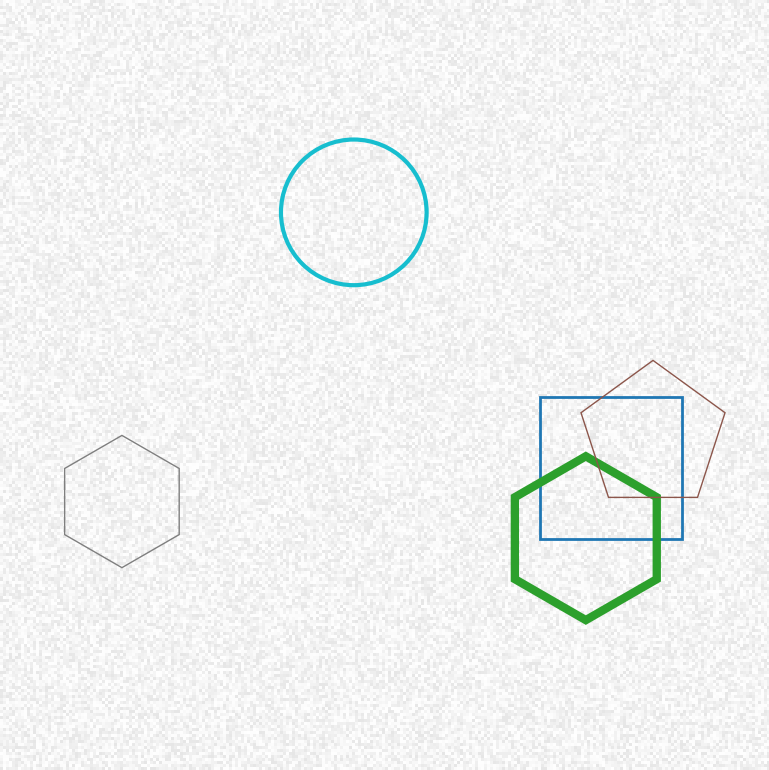[{"shape": "square", "thickness": 1, "radius": 0.46, "center": [0.794, 0.393]}, {"shape": "hexagon", "thickness": 3, "radius": 0.53, "center": [0.761, 0.301]}, {"shape": "pentagon", "thickness": 0.5, "radius": 0.49, "center": [0.848, 0.434]}, {"shape": "hexagon", "thickness": 0.5, "radius": 0.43, "center": [0.158, 0.349]}, {"shape": "circle", "thickness": 1.5, "radius": 0.47, "center": [0.459, 0.724]}]